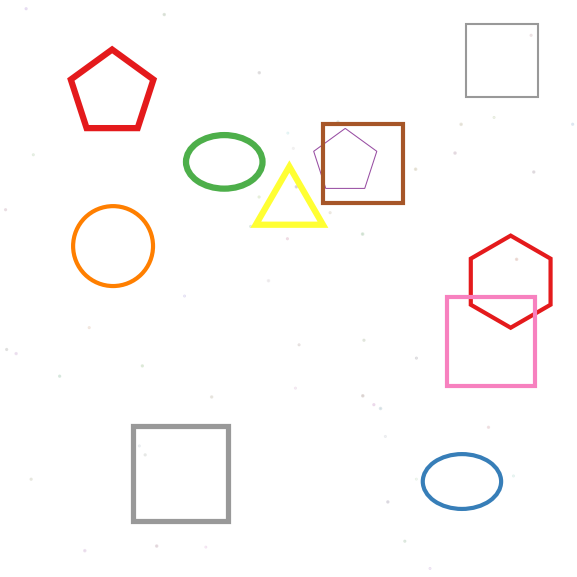[{"shape": "pentagon", "thickness": 3, "radius": 0.38, "center": [0.194, 0.838]}, {"shape": "hexagon", "thickness": 2, "radius": 0.4, "center": [0.884, 0.511]}, {"shape": "oval", "thickness": 2, "radius": 0.34, "center": [0.8, 0.165]}, {"shape": "oval", "thickness": 3, "radius": 0.33, "center": [0.388, 0.719]}, {"shape": "pentagon", "thickness": 0.5, "radius": 0.29, "center": [0.598, 0.719]}, {"shape": "circle", "thickness": 2, "radius": 0.35, "center": [0.196, 0.573]}, {"shape": "triangle", "thickness": 3, "radius": 0.34, "center": [0.501, 0.644]}, {"shape": "square", "thickness": 2, "radius": 0.34, "center": [0.629, 0.716]}, {"shape": "square", "thickness": 2, "radius": 0.38, "center": [0.851, 0.407]}, {"shape": "square", "thickness": 2.5, "radius": 0.41, "center": [0.312, 0.18]}, {"shape": "square", "thickness": 1, "radius": 0.31, "center": [0.869, 0.894]}]